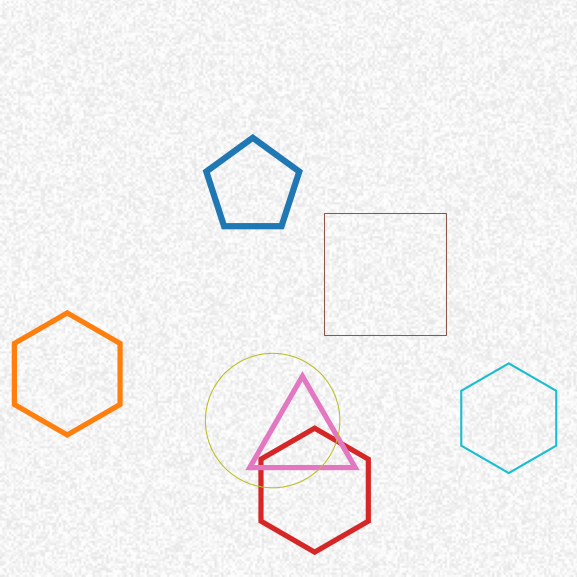[{"shape": "pentagon", "thickness": 3, "radius": 0.42, "center": [0.438, 0.676]}, {"shape": "hexagon", "thickness": 2.5, "radius": 0.53, "center": [0.116, 0.352]}, {"shape": "hexagon", "thickness": 2.5, "radius": 0.54, "center": [0.545, 0.15]}, {"shape": "square", "thickness": 0.5, "radius": 0.53, "center": [0.666, 0.525]}, {"shape": "triangle", "thickness": 2.5, "radius": 0.53, "center": [0.524, 0.242]}, {"shape": "circle", "thickness": 0.5, "radius": 0.58, "center": [0.472, 0.271]}, {"shape": "hexagon", "thickness": 1, "radius": 0.47, "center": [0.881, 0.275]}]